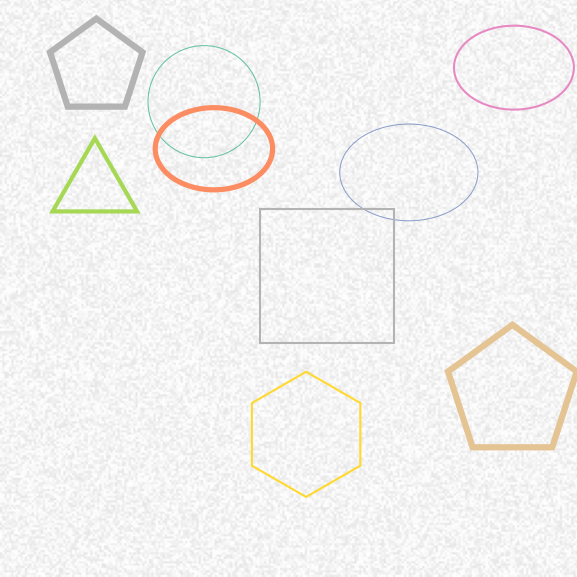[{"shape": "circle", "thickness": 0.5, "radius": 0.49, "center": [0.353, 0.823]}, {"shape": "oval", "thickness": 2.5, "radius": 0.51, "center": [0.37, 0.742]}, {"shape": "oval", "thickness": 0.5, "radius": 0.6, "center": [0.708, 0.701]}, {"shape": "oval", "thickness": 1, "radius": 0.52, "center": [0.89, 0.882]}, {"shape": "triangle", "thickness": 2, "radius": 0.42, "center": [0.164, 0.675]}, {"shape": "hexagon", "thickness": 1, "radius": 0.54, "center": [0.53, 0.247]}, {"shape": "pentagon", "thickness": 3, "radius": 0.59, "center": [0.887, 0.319]}, {"shape": "pentagon", "thickness": 3, "radius": 0.42, "center": [0.167, 0.883]}, {"shape": "square", "thickness": 1, "radius": 0.58, "center": [0.566, 0.521]}]